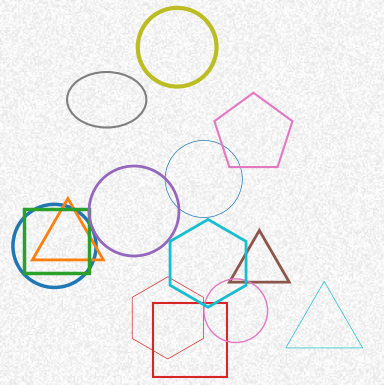[{"shape": "circle", "thickness": 2.5, "radius": 0.54, "center": [0.142, 0.361]}, {"shape": "circle", "thickness": 0.5, "radius": 0.5, "center": [0.529, 0.535]}, {"shape": "triangle", "thickness": 2, "radius": 0.53, "center": [0.176, 0.378]}, {"shape": "square", "thickness": 2.5, "radius": 0.42, "center": [0.147, 0.374]}, {"shape": "hexagon", "thickness": 0.5, "radius": 0.53, "center": [0.436, 0.174]}, {"shape": "square", "thickness": 1.5, "radius": 0.48, "center": [0.493, 0.117]}, {"shape": "circle", "thickness": 2, "radius": 0.58, "center": [0.348, 0.452]}, {"shape": "triangle", "thickness": 2, "radius": 0.45, "center": [0.674, 0.312]}, {"shape": "circle", "thickness": 1, "radius": 0.41, "center": [0.612, 0.193]}, {"shape": "pentagon", "thickness": 1.5, "radius": 0.53, "center": [0.658, 0.652]}, {"shape": "oval", "thickness": 1.5, "radius": 0.51, "center": [0.277, 0.741]}, {"shape": "circle", "thickness": 3, "radius": 0.51, "center": [0.46, 0.877]}, {"shape": "hexagon", "thickness": 2, "radius": 0.57, "center": [0.54, 0.316]}, {"shape": "triangle", "thickness": 0.5, "radius": 0.58, "center": [0.842, 0.154]}]